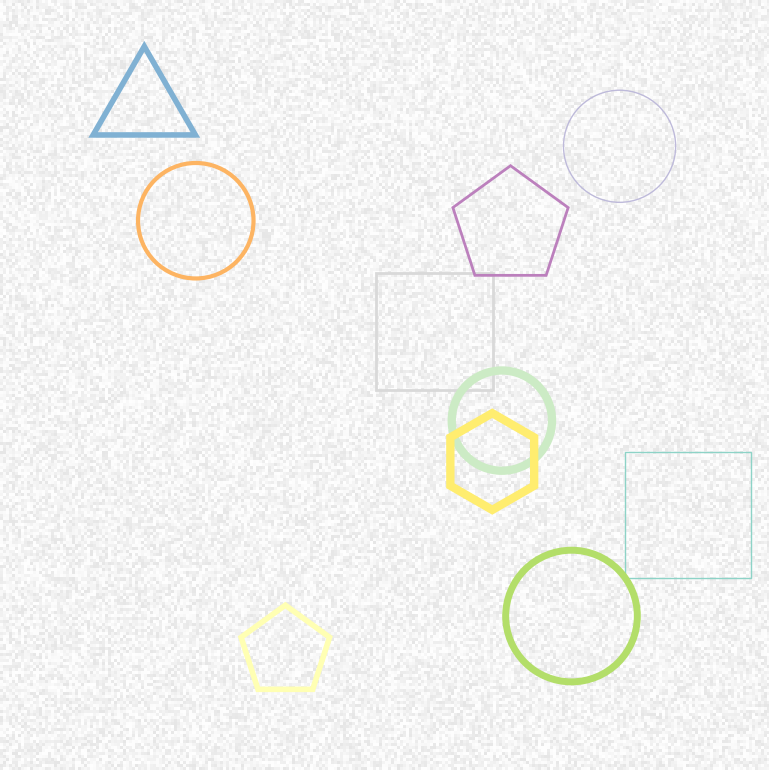[{"shape": "square", "thickness": 0.5, "radius": 0.41, "center": [0.893, 0.331]}, {"shape": "pentagon", "thickness": 2, "radius": 0.3, "center": [0.371, 0.154]}, {"shape": "circle", "thickness": 0.5, "radius": 0.36, "center": [0.805, 0.81]}, {"shape": "triangle", "thickness": 2, "radius": 0.38, "center": [0.187, 0.863]}, {"shape": "circle", "thickness": 1.5, "radius": 0.37, "center": [0.254, 0.713]}, {"shape": "circle", "thickness": 2.5, "radius": 0.43, "center": [0.742, 0.2]}, {"shape": "square", "thickness": 1, "radius": 0.38, "center": [0.564, 0.569]}, {"shape": "pentagon", "thickness": 1, "radius": 0.39, "center": [0.663, 0.706]}, {"shape": "circle", "thickness": 3, "radius": 0.33, "center": [0.652, 0.454]}, {"shape": "hexagon", "thickness": 3, "radius": 0.31, "center": [0.639, 0.401]}]